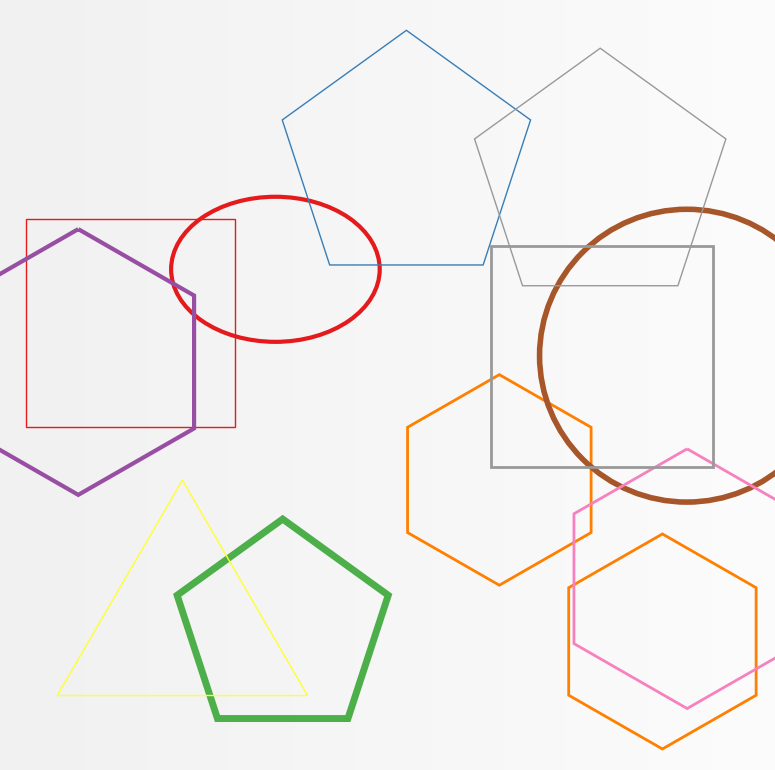[{"shape": "square", "thickness": 0.5, "radius": 0.68, "center": [0.169, 0.581]}, {"shape": "oval", "thickness": 1.5, "radius": 0.67, "center": [0.355, 0.65]}, {"shape": "pentagon", "thickness": 0.5, "radius": 0.84, "center": [0.524, 0.792]}, {"shape": "pentagon", "thickness": 2.5, "radius": 0.72, "center": [0.365, 0.183]}, {"shape": "hexagon", "thickness": 1.5, "radius": 0.86, "center": [0.101, 0.53]}, {"shape": "hexagon", "thickness": 1, "radius": 0.68, "center": [0.644, 0.377]}, {"shape": "hexagon", "thickness": 1, "radius": 0.7, "center": [0.855, 0.167]}, {"shape": "triangle", "thickness": 0.5, "radius": 0.93, "center": [0.235, 0.19]}, {"shape": "circle", "thickness": 2, "radius": 0.95, "center": [0.886, 0.538]}, {"shape": "hexagon", "thickness": 1, "radius": 0.84, "center": [0.887, 0.248]}, {"shape": "square", "thickness": 1, "radius": 0.72, "center": [0.777, 0.537]}, {"shape": "pentagon", "thickness": 0.5, "radius": 0.85, "center": [0.774, 0.767]}]